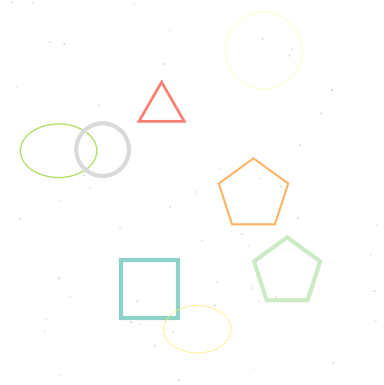[{"shape": "square", "thickness": 3, "radius": 0.37, "center": [0.388, 0.249]}, {"shape": "circle", "thickness": 0.5, "radius": 0.5, "center": [0.685, 0.869]}, {"shape": "triangle", "thickness": 2, "radius": 0.34, "center": [0.42, 0.719]}, {"shape": "pentagon", "thickness": 1.5, "radius": 0.47, "center": [0.658, 0.494]}, {"shape": "oval", "thickness": 1, "radius": 0.5, "center": [0.152, 0.608]}, {"shape": "circle", "thickness": 3, "radius": 0.34, "center": [0.266, 0.611]}, {"shape": "pentagon", "thickness": 3, "radius": 0.45, "center": [0.746, 0.293]}, {"shape": "oval", "thickness": 0.5, "radius": 0.44, "center": [0.512, 0.145]}]